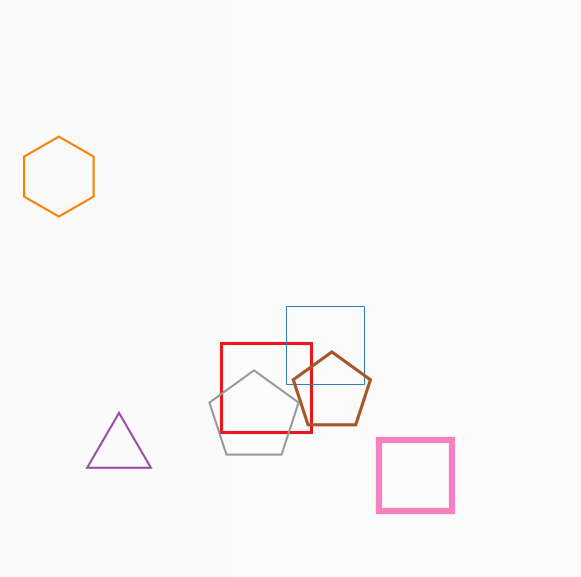[{"shape": "square", "thickness": 1.5, "radius": 0.39, "center": [0.458, 0.328]}, {"shape": "square", "thickness": 0.5, "radius": 0.33, "center": [0.559, 0.402]}, {"shape": "triangle", "thickness": 1, "radius": 0.32, "center": [0.205, 0.221]}, {"shape": "hexagon", "thickness": 1, "radius": 0.35, "center": [0.101, 0.693]}, {"shape": "pentagon", "thickness": 1.5, "radius": 0.35, "center": [0.571, 0.32]}, {"shape": "square", "thickness": 3, "radius": 0.31, "center": [0.715, 0.176]}, {"shape": "pentagon", "thickness": 1, "radius": 0.4, "center": [0.437, 0.277]}]